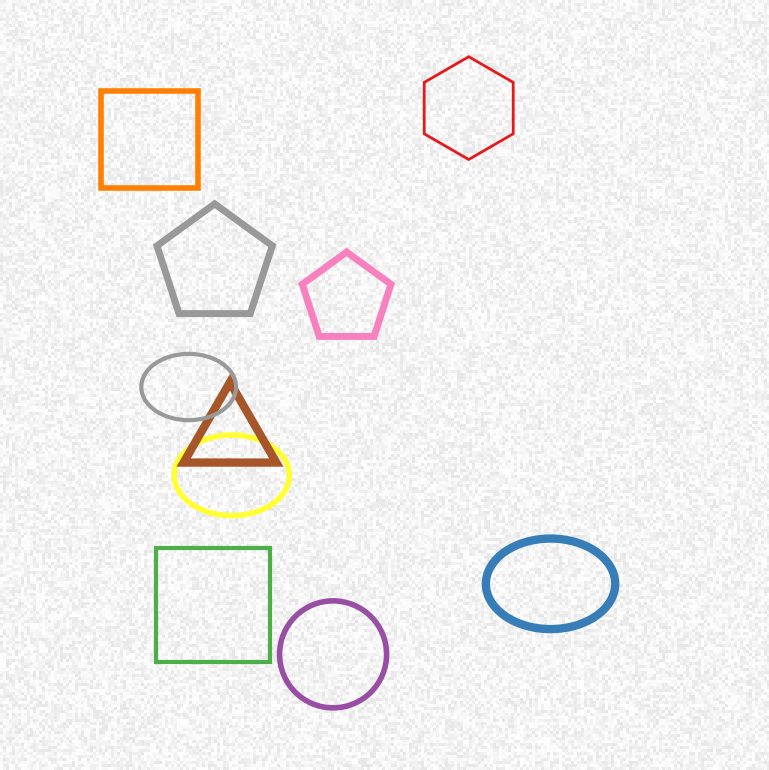[{"shape": "hexagon", "thickness": 1, "radius": 0.33, "center": [0.609, 0.86]}, {"shape": "oval", "thickness": 3, "radius": 0.42, "center": [0.715, 0.242]}, {"shape": "square", "thickness": 1.5, "radius": 0.37, "center": [0.276, 0.215]}, {"shape": "circle", "thickness": 2, "radius": 0.35, "center": [0.433, 0.15]}, {"shape": "square", "thickness": 2, "radius": 0.31, "center": [0.194, 0.819]}, {"shape": "oval", "thickness": 2, "radius": 0.37, "center": [0.301, 0.383]}, {"shape": "triangle", "thickness": 3, "radius": 0.35, "center": [0.299, 0.434]}, {"shape": "pentagon", "thickness": 2.5, "radius": 0.3, "center": [0.45, 0.612]}, {"shape": "pentagon", "thickness": 2.5, "radius": 0.39, "center": [0.279, 0.656]}, {"shape": "oval", "thickness": 1.5, "radius": 0.31, "center": [0.245, 0.497]}]